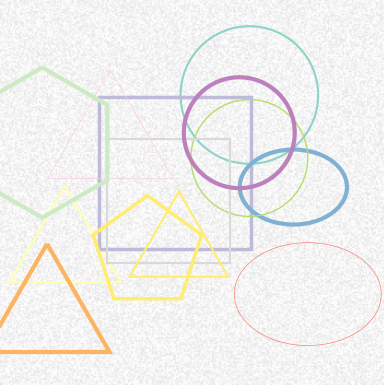[{"shape": "circle", "thickness": 1.5, "radius": 0.89, "center": [0.648, 0.753]}, {"shape": "triangle", "thickness": 1.5, "radius": 0.83, "center": [0.169, 0.351]}, {"shape": "square", "thickness": 2.5, "radius": 0.99, "center": [0.455, 0.55]}, {"shape": "oval", "thickness": 0.5, "radius": 0.95, "center": [0.799, 0.236]}, {"shape": "oval", "thickness": 3, "radius": 0.7, "center": [0.762, 0.514]}, {"shape": "triangle", "thickness": 3, "radius": 0.94, "center": [0.122, 0.179]}, {"shape": "circle", "thickness": 1, "radius": 0.76, "center": [0.648, 0.59]}, {"shape": "triangle", "thickness": 0.5, "radius": 0.94, "center": [0.287, 0.631]}, {"shape": "square", "thickness": 1.5, "radius": 0.8, "center": [0.438, 0.478]}, {"shape": "circle", "thickness": 3, "radius": 0.72, "center": [0.622, 0.655]}, {"shape": "hexagon", "thickness": 3, "radius": 0.98, "center": [0.11, 0.63]}, {"shape": "pentagon", "thickness": 2.5, "radius": 0.74, "center": [0.383, 0.344]}, {"shape": "triangle", "thickness": 1.5, "radius": 0.74, "center": [0.465, 0.355]}]